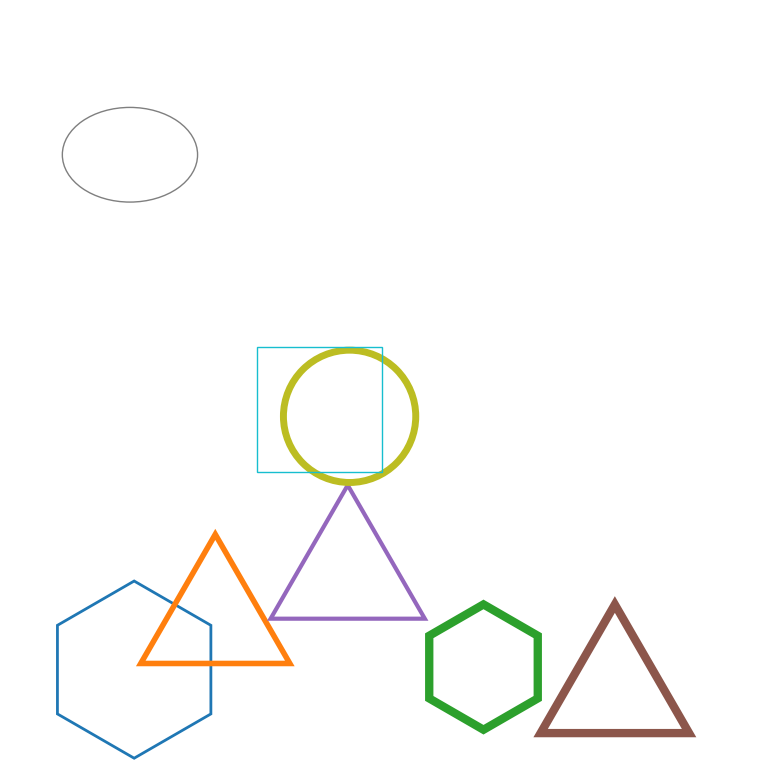[{"shape": "hexagon", "thickness": 1, "radius": 0.58, "center": [0.174, 0.13]}, {"shape": "triangle", "thickness": 2, "radius": 0.56, "center": [0.28, 0.194]}, {"shape": "hexagon", "thickness": 3, "radius": 0.41, "center": [0.628, 0.134]}, {"shape": "triangle", "thickness": 1.5, "radius": 0.58, "center": [0.452, 0.254]}, {"shape": "triangle", "thickness": 3, "radius": 0.56, "center": [0.799, 0.104]}, {"shape": "oval", "thickness": 0.5, "radius": 0.44, "center": [0.169, 0.799]}, {"shape": "circle", "thickness": 2.5, "radius": 0.43, "center": [0.454, 0.459]}, {"shape": "square", "thickness": 0.5, "radius": 0.41, "center": [0.415, 0.468]}]